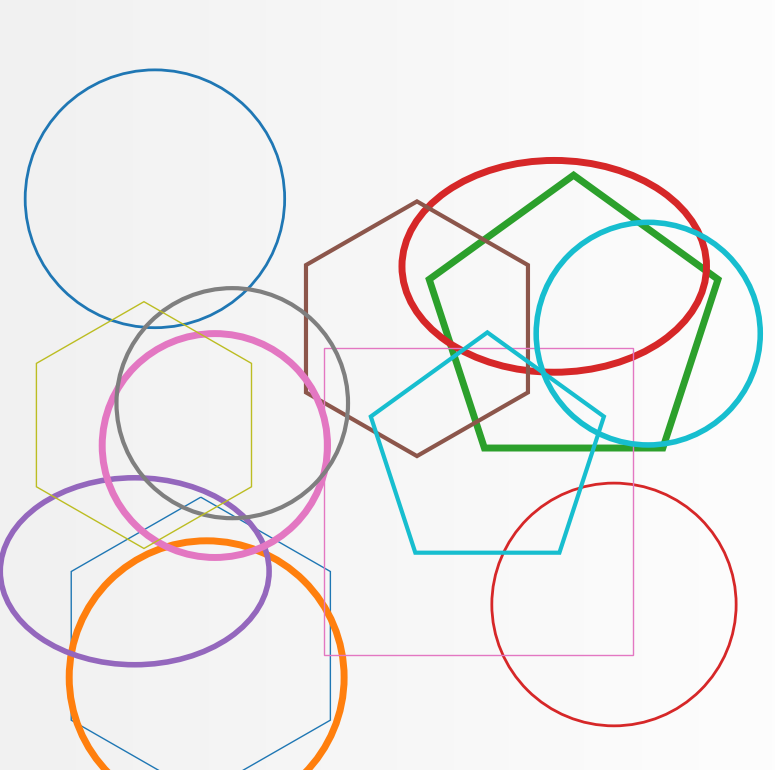[{"shape": "circle", "thickness": 1, "radius": 0.84, "center": [0.2, 0.742]}, {"shape": "hexagon", "thickness": 0.5, "radius": 0.97, "center": [0.259, 0.161]}, {"shape": "circle", "thickness": 2.5, "radius": 0.89, "center": [0.267, 0.12]}, {"shape": "pentagon", "thickness": 2.5, "radius": 0.98, "center": [0.74, 0.577]}, {"shape": "circle", "thickness": 1, "radius": 0.79, "center": [0.792, 0.215]}, {"shape": "oval", "thickness": 2.5, "radius": 0.98, "center": [0.715, 0.654]}, {"shape": "oval", "thickness": 2, "radius": 0.87, "center": [0.174, 0.258]}, {"shape": "hexagon", "thickness": 1.5, "radius": 0.83, "center": [0.538, 0.573]}, {"shape": "square", "thickness": 0.5, "radius": 1.0, "center": [0.617, 0.349]}, {"shape": "circle", "thickness": 2.5, "radius": 0.73, "center": [0.277, 0.421]}, {"shape": "circle", "thickness": 1.5, "radius": 0.75, "center": [0.3, 0.476]}, {"shape": "hexagon", "thickness": 0.5, "radius": 0.8, "center": [0.186, 0.448]}, {"shape": "pentagon", "thickness": 1.5, "radius": 0.79, "center": [0.629, 0.41]}, {"shape": "circle", "thickness": 2, "radius": 0.72, "center": [0.836, 0.567]}]